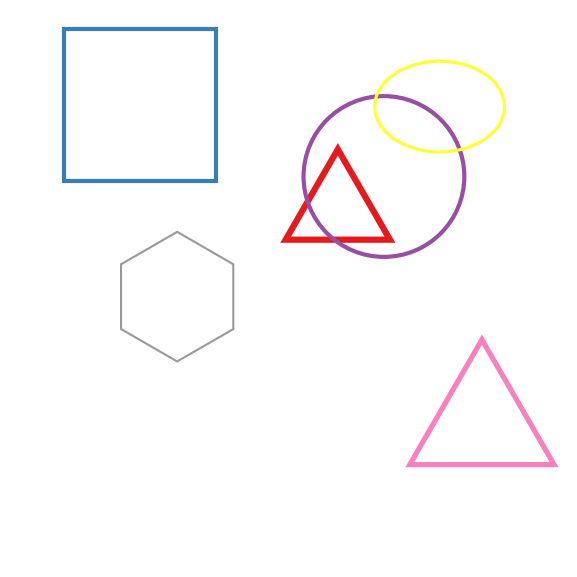[{"shape": "triangle", "thickness": 3, "radius": 0.52, "center": [0.585, 0.636]}, {"shape": "square", "thickness": 2, "radius": 0.66, "center": [0.243, 0.818]}, {"shape": "circle", "thickness": 2, "radius": 0.7, "center": [0.665, 0.694]}, {"shape": "oval", "thickness": 1.5, "radius": 0.56, "center": [0.761, 0.815]}, {"shape": "triangle", "thickness": 2.5, "radius": 0.72, "center": [0.834, 0.267]}, {"shape": "hexagon", "thickness": 1, "radius": 0.56, "center": [0.307, 0.485]}]